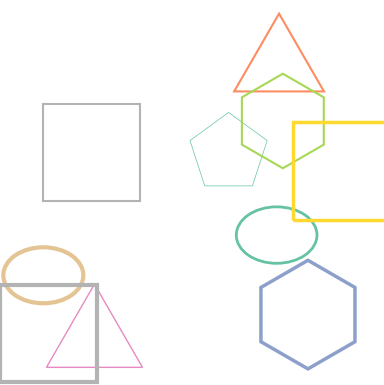[{"shape": "pentagon", "thickness": 0.5, "radius": 0.53, "center": [0.594, 0.602]}, {"shape": "oval", "thickness": 2, "radius": 0.52, "center": [0.719, 0.389]}, {"shape": "triangle", "thickness": 1.5, "radius": 0.67, "center": [0.725, 0.83]}, {"shape": "hexagon", "thickness": 2.5, "radius": 0.71, "center": [0.8, 0.183]}, {"shape": "triangle", "thickness": 1, "radius": 0.72, "center": [0.245, 0.118]}, {"shape": "hexagon", "thickness": 1.5, "radius": 0.61, "center": [0.735, 0.686]}, {"shape": "square", "thickness": 2.5, "radius": 0.63, "center": [0.889, 0.556]}, {"shape": "oval", "thickness": 3, "radius": 0.52, "center": [0.113, 0.285]}, {"shape": "square", "thickness": 3, "radius": 0.63, "center": [0.127, 0.134]}, {"shape": "square", "thickness": 1.5, "radius": 0.63, "center": [0.238, 0.605]}]